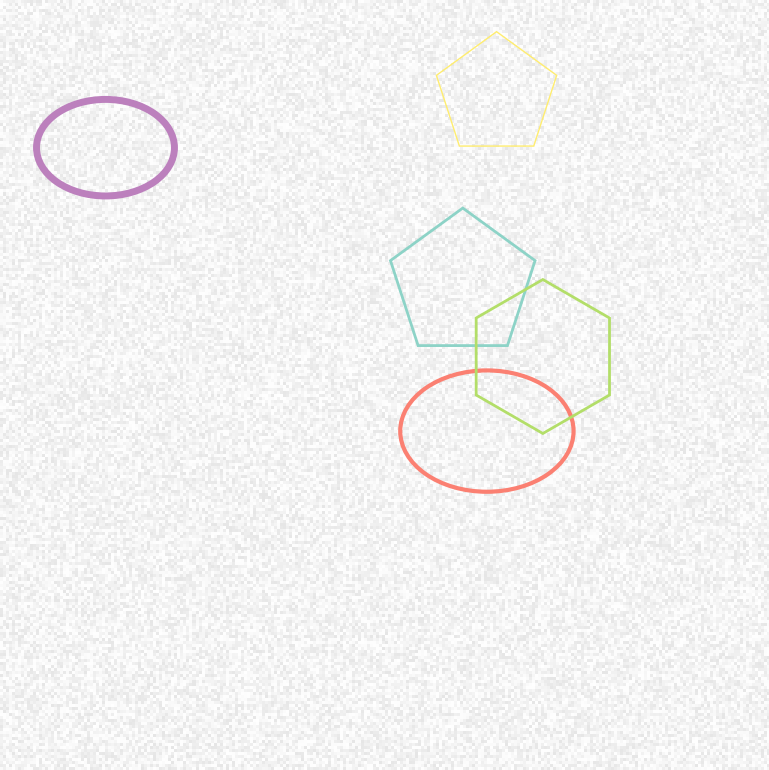[{"shape": "pentagon", "thickness": 1, "radius": 0.49, "center": [0.601, 0.631]}, {"shape": "oval", "thickness": 1.5, "radius": 0.56, "center": [0.632, 0.44]}, {"shape": "hexagon", "thickness": 1, "radius": 0.5, "center": [0.705, 0.537]}, {"shape": "oval", "thickness": 2.5, "radius": 0.45, "center": [0.137, 0.808]}, {"shape": "pentagon", "thickness": 0.5, "radius": 0.41, "center": [0.645, 0.877]}]